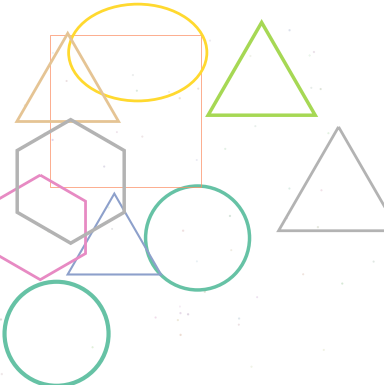[{"shape": "circle", "thickness": 2.5, "radius": 0.68, "center": [0.513, 0.382]}, {"shape": "circle", "thickness": 3, "radius": 0.68, "center": [0.147, 0.133]}, {"shape": "square", "thickness": 0.5, "radius": 0.98, "center": [0.327, 0.712]}, {"shape": "triangle", "thickness": 1.5, "radius": 0.7, "center": [0.297, 0.357]}, {"shape": "hexagon", "thickness": 2, "radius": 0.68, "center": [0.104, 0.409]}, {"shape": "triangle", "thickness": 2.5, "radius": 0.8, "center": [0.68, 0.781]}, {"shape": "oval", "thickness": 2, "radius": 0.9, "center": [0.358, 0.864]}, {"shape": "triangle", "thickness": 2, "radius": 0.76, "center": [0.176, 0.761]}, {"shape": "hexagon", "thickness": 2.5, "radius": 0.8, "center": [0.184, 0.529]}, {"shape": "triangle", "thickness": 2, "radius": 0.9, "center": [0.879, 0.491]}]